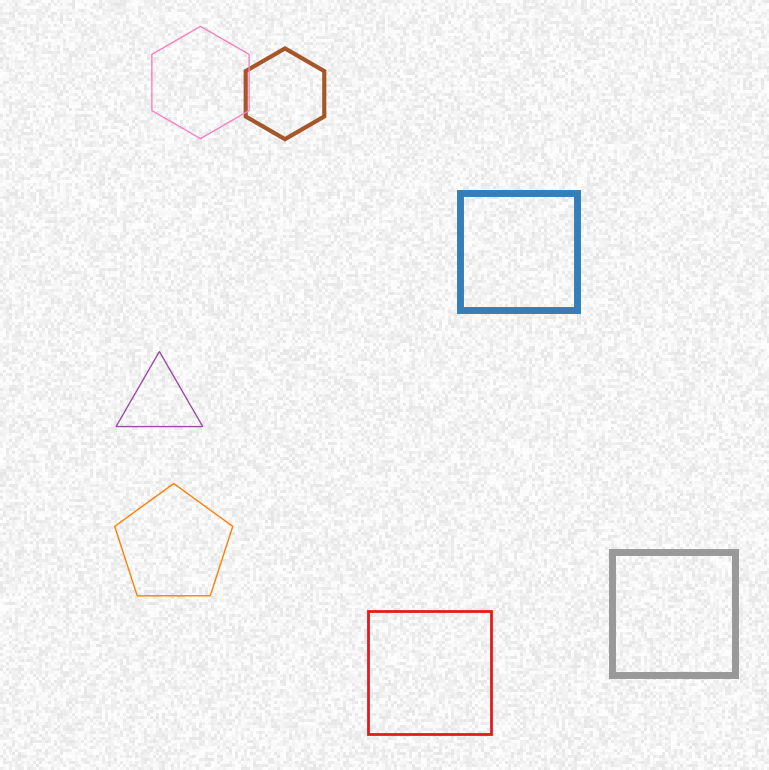[{"shape": "square", "thickness": 1, "radius": 0.4, "center": [0.558, 0.127]}, {"shape": "square", "thickness": 2.5, "radius": 0.38, "center": [0.673, 0.673]}, {"shape": "triangle", "thickness": 0.5, "radius": 0.32, "center": [0.207, 0.478]}, {"shape": "pentagon", "thickness": 0.5, "radius": 0.4, "center": [0.226, 0.291]}, {"shape": "hexagon", "thickness": 1.5, "radius": 0.29, "center": [0.37, 0.878]}, {"shape": "hexagon", "thickness": 0.5, "radius": 0.36, "center": [0.26, 0.893]}, {"shape": "square", "thickness": 2.5, "radius": 0.4, "center": [0.875, 0.203]}]